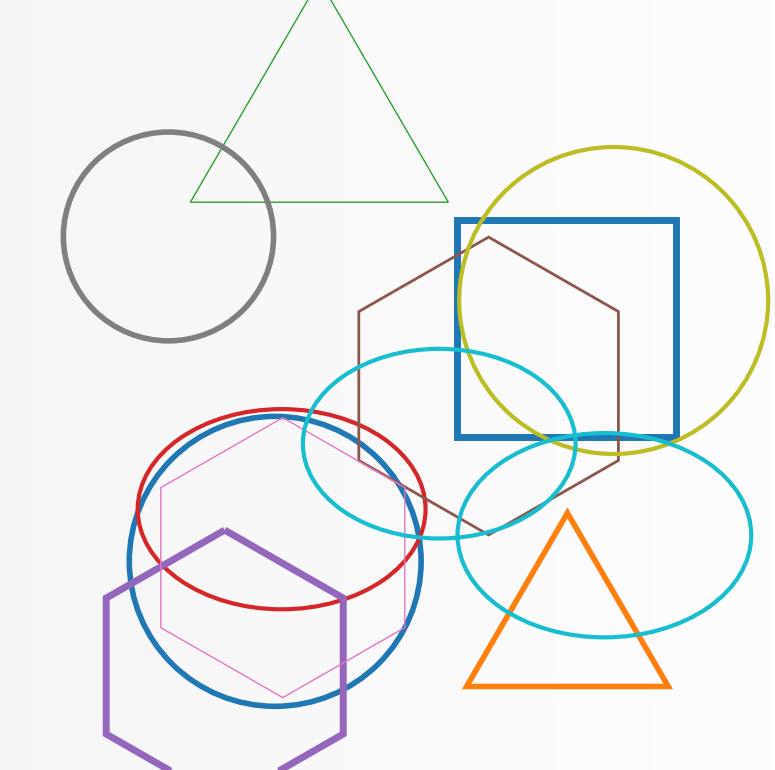[{"shape": "circle", "thickness": 2, "radius": 0.94, "center": [0.355, 0.271]}, {"shape": "square", "thickness": 2.5, "radius": 0.71, "center": [0.73, 0.574]}, {"shape": "triangle", "thickness": 2, "radius": 0.75, "center": [0.732, 0.184]}, {"shape": "triangle", "thickness": 0.5, "radius": 0.96, "center": [0.412, 0.833]}, {"shape": "oval", "thickness": 1.5, "radius": 0.93, "center": [0.363, 0.339]}, {"shape": "hexagon", "thickness": 2.5, "radius": 0.88, "center": [0.29, 0.135]}, {"shape": "hexagon", "thickness": 1, "radius": 0.97, "center": [0.63, 0.499]}, {"shape": "hexagon", "thickness": 0.5, "radius": 0.91, "center": [0.365, 0.276]}, {"shape": "circle", "thickness": 2, "radius": 0.68, "center": [0.217, 0.693]}, {"shape": "circle", "thickness": 1.5, "radius": 1.0, "center": [0.792, 0.61]}, {"shape": "oval", "thickness": 1.5, "radius": 0.88, "center": [0.567, 0.424]}, {"shape": "oval", "thickness": 1.5, "radius": 0.95, "center": [0.78, 0.305]}]